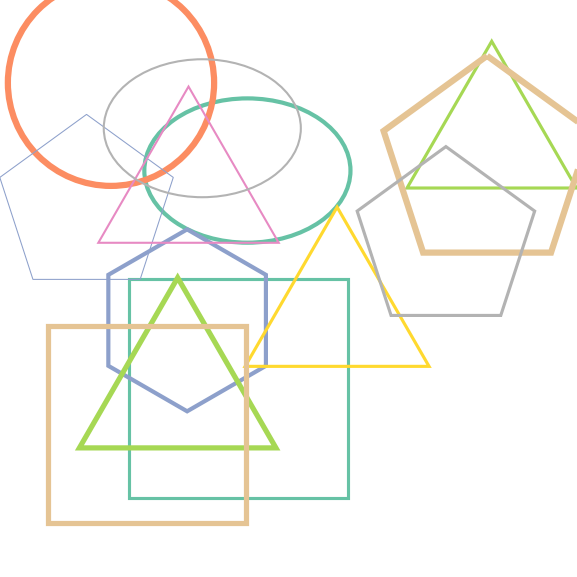[{"shape": "oval", "thickness": 2, "radius": 0.89, "center": [0.428, 0.704]}, {"shape": "square", "thickness": 1.5, "radius": 0.95, "center": [0.414, 0.326]}, {"shape": "circle", "thickness": 3, "radius": 0.89, "center": [0.192, 0.856]}, {"shape": "hexagon", "thickness": 2, "radius": 0.79, "center": [0.324, 0.444]}, {"shape": "pentagon", "thickness": 0.5, "radius": 0.79, "center": [0.15, 0.643]}, {"shape": "triangle", "thickness": 1, "radius": 0.9, "center": [0.326, 0.669]}, {"shape": "triangle", "thickness": 1.5, "radius": 0.85, "center": [0.851, 0.758]}, {"shape": "triangle", "thickness": 2.5, "radius": 0.98, "center": [0.308, 0.322]}, {"shape": "triangle", "thickness": 1.5, "radius": 0.92, "center": [0.584, 0.457]}, {"shape": "square", "thickness": 2.5, "radius": 0.86, "center": [0.255, 0.264]}, {"shape": "pentagon", "thickness": 3, "radius": 0.94, "center": [0.843, 0.714]}, {"shape": "pentagon", "thickness": 1.5, "radius": 0.81, "center": [0.772, 0.584]}, {"shape": "oval", "thickness": 1, "radius": 0.85, "center": [0.35, 0.777]}]